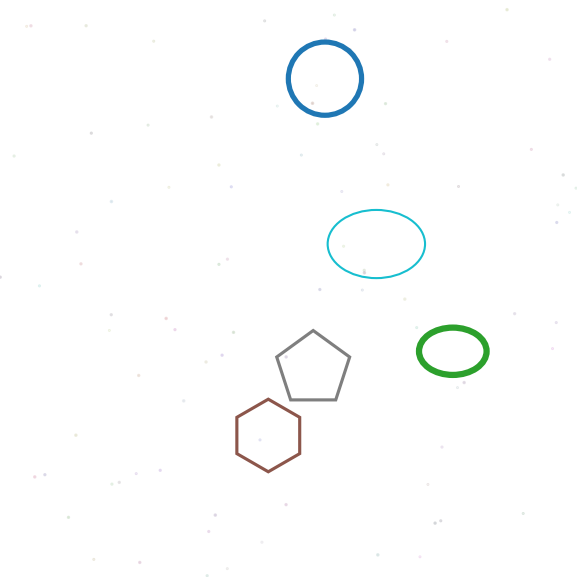[{"shape": "circle", "thickness": 2.5, "radius": 0.32, "center": [0.563, 0.863]}, {"shape": "oval", "thickness": 3, "radius": 0.29, "center": [0.784, 0.391]}, {"shape": "hexagon", "thickness": 1.5, "radius": 0.31, "center": [0.465, 0.245]}, {"shape": "pentagon", "thickness": 1.5, "radius": 0.33, "center": [0.542, 0.36]}, {"shape": "oval", "thickness": 1, "radius": 0.42, "center": [0.652, 0.577]}]